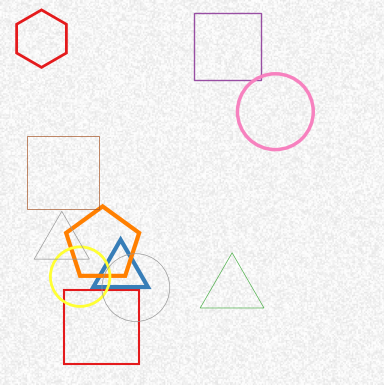[{"shape": "hexagon", "thickness": 2, "radius": 0.37, "center": [0.108, 0.9]}, {"shape": "square", "thickness": 1.5, "radius": 0.48, "center": [0.264, 0.151]}, {"shape": "triangle", "thickness": 3, "radius": 0.41, "center": [0.313, 0.295]}, {"shape": "triangle", "thickness": 0.5, "radius": 0.48, "center": [0.603, 0.248]}, {"shape": "square", "thickness": 1, "radius": 0.44, "center": [0.592, 0.88]}, {"shape": "pentagon", "thickness": 3, "radius": 0.5, "center": [0.267, 0.364]}, {"shape": "circle", "thickness": 2, "radius": 0.39, "center": [0.208, 0.281]}, {"shape": "square", "thickness": 0.5, "radius": 0.47, "center": [0.165, 0.552]}, {"shape": "circle", "thickness": 2.5, "radius": 0.49, "center": [0.715, 0.71]}, {"shape": "triangle", "thickness": 0.5, "radius": 0.41, "center": [0.16, 0.368]}, {"shape": "circle", "thickness": 0.5, "radius": 0.44, "center": [0.353, 0.253]}]